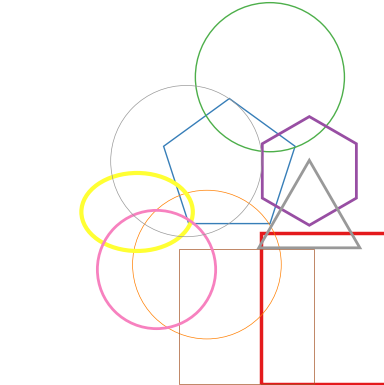[{"shape": "square", "thickness": 2.5, "radius": 0.98, "center": [0.872, 0.199]}, {"shape": "pentagon", "thickness": 1, "radius": 0.9, "center": [0.596, 0.565]}, {"shape": "circle", "thickness": 1, "radius": 0.97, "center": [0.701, 0.8]}, {"shape": "hexagon", "thickness": 2, "radius": 0.71, "center": [0.803, 0.556]}, {"shape": "circle", "thickness": 0.5, "radius": 0.97, "center": [0.537, 0.313]}, {"shape": "oval", "thickness": 3, "radius": 0.72, "center": [0.356, 0.449]}, {"shape": "square", "thickness": 0.5, "radius": 0.88, "center": [0.639, 0.178]}, {"shape": "circle", "thickness": 2, "radius": 0.77, "center": [0.407, 0.3]}, {"shape": "triangle", "thickness": 2, "radius": 0.76, "center": [0.803, 0.432]}, {"shape": "circle", "thickness": 0.5, "radius": 0.98, "center": [0.484, 0.582]}]